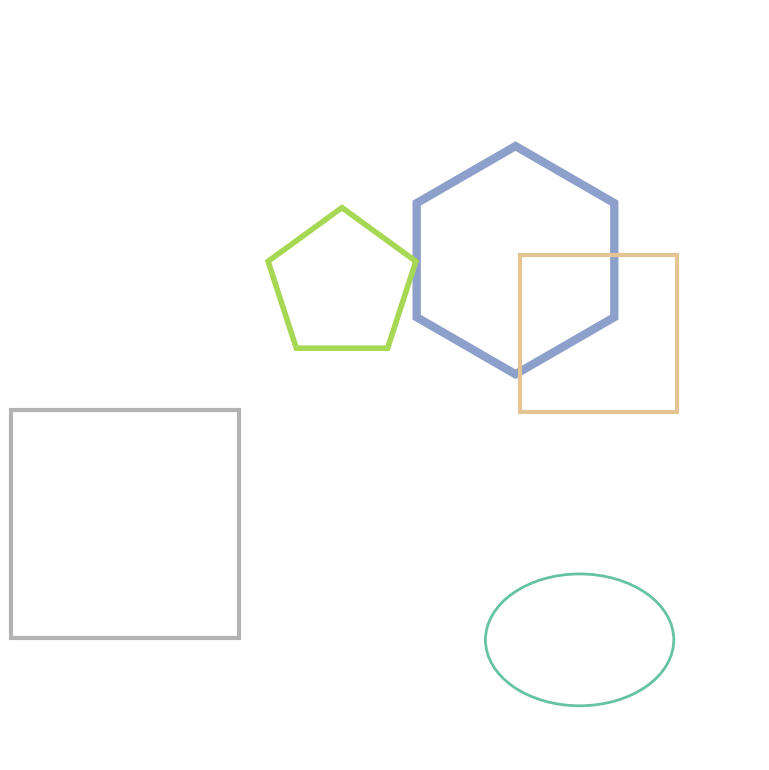[{"shape": "oval", "thickness": 1, "radius": 0.61, "center": [0.753, 0.169]}, {"shape": "hexagon", "thickness": 3, "radius": 0.74, "center": [0.669, 0.662]}, {"shape": "pentagon", "thickness": 2, "radius": 0.5, "center": [0.444, 0.629]}, {"shape": "square", "thickness": 1.5, "radius": 0.51, "center": [0.777, 0.567]}, {"shape": "square", "thickness": 1.5, "radius": 0.74, "center": [0.162, 0.32]}]